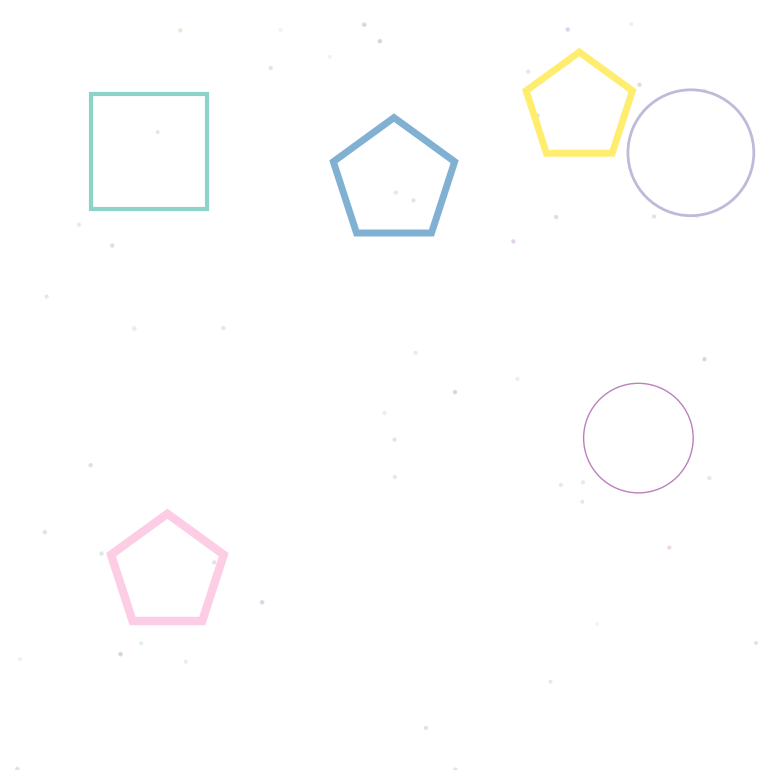[{"shape": "square", "thickness": 1.5, "radius": 0.37, "center": [0.194, 0.803]}, {"shape": "circle", "thickness": 1, "radius": 0.41, "center": [0.897, 0.802]}, {"shape": "pentagon", "thickness": 2.5, "radius": 0.41, "center": [0.512, 0.764]}, {"shape": "pentagon", "thickness": 3, "radius": 0.38, "center": [0.217, 0.256]}, {"shape": "circle", "thickness": 0.5, "radius": 0.36, "center": [0.829, 0.431]}, {"shape": "pentagon", "thickness": 2.5, "radius": 0.36, "center": [0.752, 0.86]}]